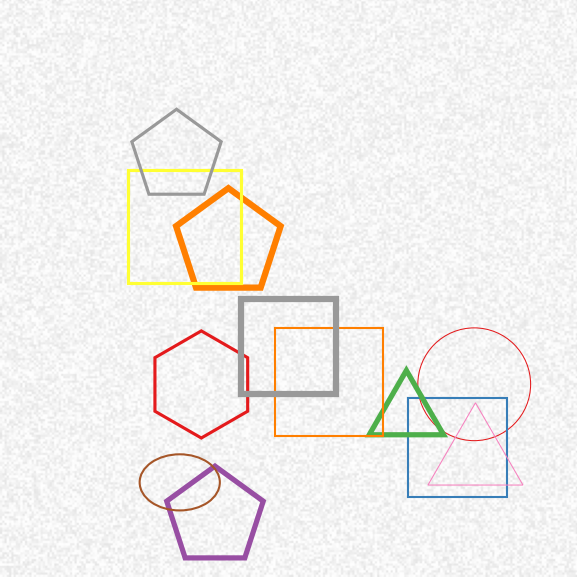[{"shape": "hexagon", "thickness": 1.5, "radius": 0.46, "center": [0.349, 0.333]}, {"shape": "circle", "thickness": 0.5, "radius": 0.49, "center": [0.821, 0.334]}, {"shape": "square", "thickness": 1, "radius": 0.43, "center": [0.792, 0.225]}, {"shape": "triangle", "thickness": 2.5, "radius": 0.37, "center": [0.704, 0.283]}, {"shape": "pentagon", "thickness": 2.5, "radius": 0.44, "center": [0.372, 0.104]}, {"shape": "square", "thickness": 1, "radius": 0.47, "center": [0.57, 0.338]}, {"shape": "pentagon", "thickness": 3, "radius": 0.48, "center": [0.395, 0.578]}, {"shape": "square", "thickness": 1.5, "radius": 0.49, "center": [0.319, 0.608]}, {"shape": "oval", "thickness": 1, "radius": 0.35, "center": [0.311, 0.164]}, {"shape": "triangle", "thickness": 0.5, "radius": 0.47, "center": [0.823, 0.207]}, {"shape": "square", "thickness": 3, "radius": 0.41, "center": [0.499, 0.399]}, {"shape": "pentagon", "thickness": 1.5, "radius": 0.41, "center": [0.306, 0.729]}]